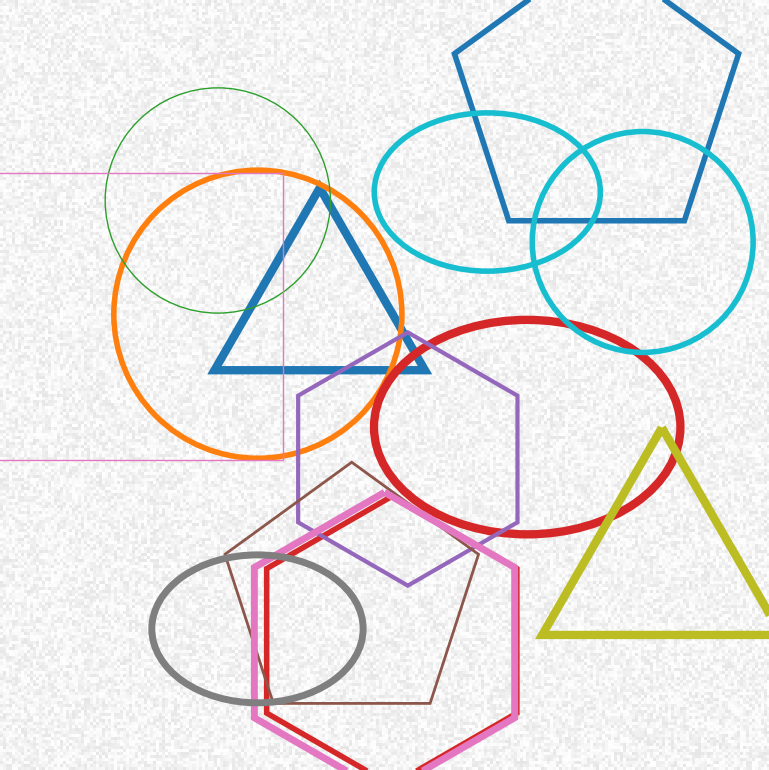[{"shape": "pentagon", "thickness": 2, "radius": 0.97, "center": [0.775, 0.87]}, {"shape": "triangle", "thickness": 3, "radius": 0.79, "center": [0.415, 0.598]}, {"shape": "circle", "thickness": 2, "radius": 0.94, "center": [0.335, 0.592]}, {"shape": "circle", "thickness": 0.5, "radius": 0.73, "center": [0.283, 0.74]}, {"shape": "hexagon", "thickness": 2, "radius": 0.94, "center": [0.509, 0.168]}, {"shape": "oval", "thickness": 3, "radius": 0.99, "center": [0.685, 0.445]}, {"shape": "hexagon", "thickness": 1.5, "radius": 0.82, "center": [0.53, 0.404]}, {"shape": "pentagon", "thickness": 1, "radius": 0.87, "center": [0.457, 0.227]}, {"shape": "square", "thickness": 0.5, "radius": 0.93, "center": [0.181, 0.589]}, {"shape": "hexagon", "thickness": 2.5, "radius": 0.98, "center": [0.499, 0.165]}, {"shape": "oval", "thickness": 2.5, "radius": 0.69, "center": [0.334, 0.183]}, {"shape": "triangle", "thickness": 3, "radius": 0.9, "center": [0.86, 0.265]}, {"shape": "circle", "thickness": 2, "radius": 0.72, "center": [0.835, 0.686]}, {"shape": "oval", "thickness": 2, "radius": 0.73, "center": [0.633, 0.751]}]